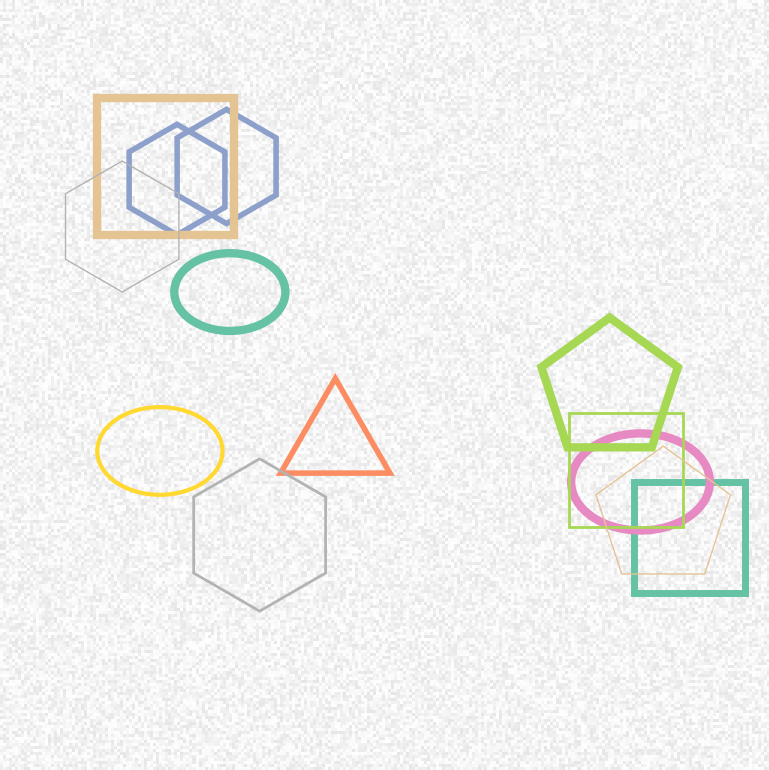[{"shape": "oval", "thickness": 3, "radius": 0.36, "center": [0.298, 0.621]}, {"shape": "square", "thickness": 2.5, "radius": 0.36, "center": [0.895, 0.302]}, {"shape": "triangle", "thickness": 2, "radius": 0.41, "center": [0.435, 0.427]}, {"shape": "hexagon", "thickness": 2, "radius": 0.37, "center": [0.294, 0.784]}, {"shape": "hexagon", "thickness": 2, "radius": 0.36, "center": [0.23, 0.767]}, {"shape": "oval", "thickness": 3, "radius": 0.45, "center": [0.832, 0.374]}, {"shape": "pentagon", "thickness": 3, "radius": 0.47, "center": [0.792, 0.494]}, {"shape": "square", "thickness": 1, "radius": 0.37, "center": [0.813, 0.389]}, {"shape": "oval", "thickness": 1.5, "radius": 0.41, "center": [0.208, 0.414]}, {"shape": "square", "thickness": 3, "radius": 0.44, "center": [0.215, 0.784]}, {"shape": "pentagon", "thickness": 0.5, "radius": 0.46, "center": [0.861, 0.329]}, {"shape": "hexagon", "thickness": 1, "radius": 0.49, "center": [0.337, 0.305]}, {"shape": "hexagon", "thickness": 0.5, "radius": 0.43, "center": [0.159, 0.706]}]